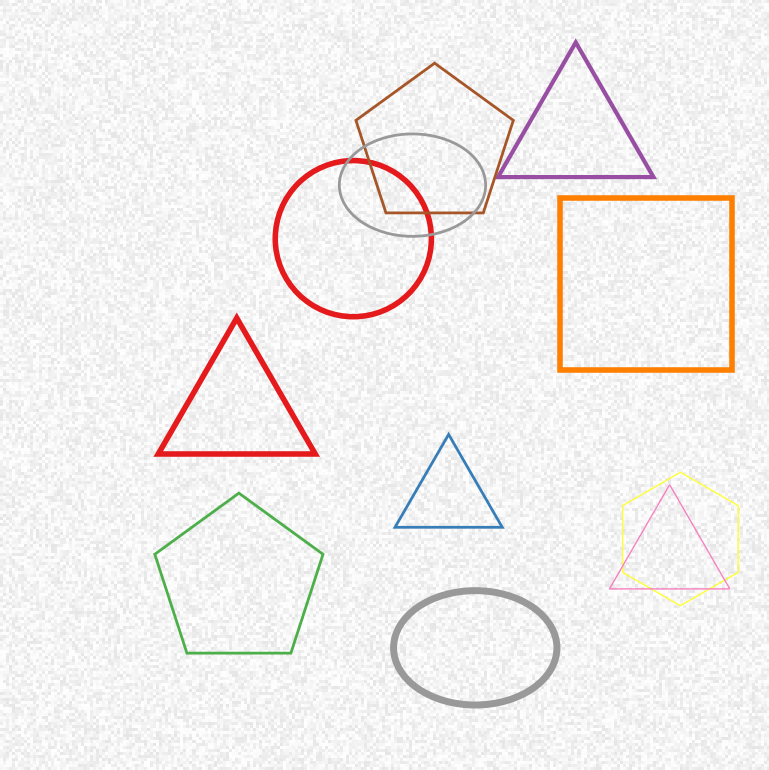[{"shape": "triangle", "thickness": 2, "radius": 0.59, "center": [0.307, 0.469]}, {"shape": "circle", "thickness": 2, "radius": 0.51, "center": [0.459, 0.69]}, {"shape": "triangle", "thickness": 1, "radius": 0.4, "center": [0.583, 0.355]}, {"shape": "pentagon", "thickness": 1, "radius": 0.57, "center": [0.31, 0.245]}, {"shape": "triangle", "thickness": 1.5, "radius": 0.58, "center": [0.748, 0.828]}, {"shape": "square", "thickness": 2, "radius": 0.56, "center": [0.839, 0.631]}, {"shape": "hexagon", "thickness": 0.5, "radius": 0.43, "center": [0.884, 0.3]}, {"shape": "pentagon", "thickness": 1, "radius": 0.54, "center": [0.564, 0.81]}, {"shape": "triangle", "thickness": 0.5, "radius": 0.45, "center": [0.87, 0.28]}, {"shape": "oval", "thickness": 2.5, "radius": 0.53, "center": [0.617, 0.159]}, {"shape": "oval", "thickness": 1, "radius": 0.48, "center": [0.536, 0.76]}]